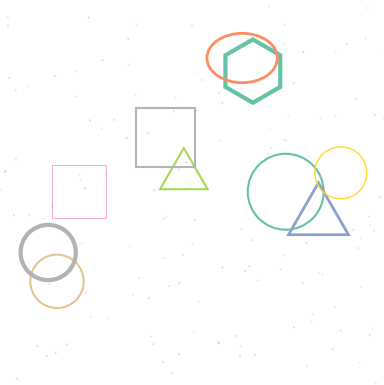[{"shape": "hexagon", "thickness": 3, "radius": 0.41, "center": [0.657, 0.815]}, {"shape": "circle", "thickness": 1.5, "radius": 0.49, "center": [0.742, 0.502]}, {"shape": "oval", "thickness": 2, "radius": 0.46, "center": [0.629, 0.849]}, {"shape": "triangle", "thickness": 2, "radius": 0.45, "center": [0.827, 0.435]}, {"shape": "square", "thickness": 0.5, "radius": 0.35, "center": [0.205, 0.503]}, {"shape": "triangle", "thickness": 1.5, "radius": 0.36, "center": [0.477, 0.544]}, {"shape": "circle", "thickness": 1, "radius": 0.34, "center": [0.885, 0.551]}, {"shape": "circle", "thickness": 1.5, "radius": 0.35, "center": [0.148, 0.269]}, {"shape": "circle", "thickness": 3, "radius": 0.36, "center": [0.125, 0.344]}, {"shape": "square", "thickness": 1.5, "radius": 0.38, "center": [0.431, 0.644]}]